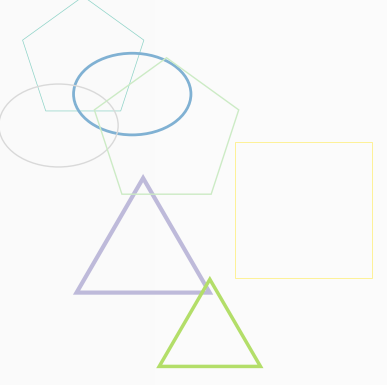[{"shape": "pentagon", "thickness": 0.5, "radius": 0.82, "center": [0.215, 0.845]}, {"shape": "triangle", "thickness": 3, "radius": 0.99, "center": [0.369, 0.339]}, {"shape": "oval", "thickness": 2, "radius": 0.76, "center": [0.341, 0.756]}, {"shape": "triangle", "thickness": 2.5, "radius": 0.75, "center": [0.542, 0.124]}, {"shape": "oval", "thickness": 1, "radius": 0.77, "center": [0.151, 0.674]}, {"shape": "pentagon", "thickness": 1, "radius": 0.98, "center": [0.43, 0.654]}, {"shape": "square", "thickness": 0.5, "radius": 0.88, "center": [0.783, 0.455]}]